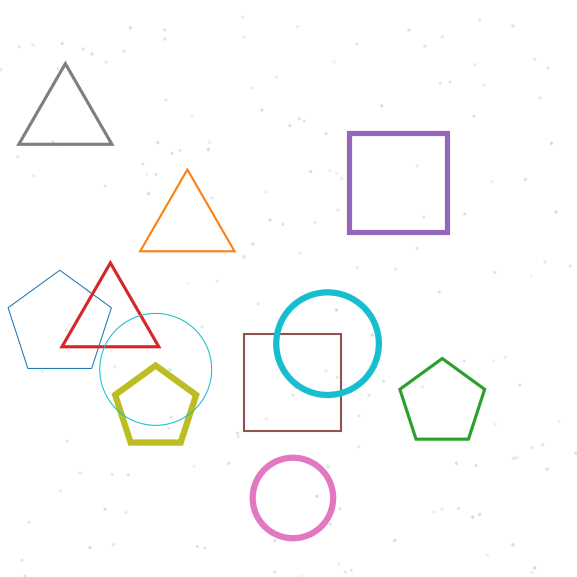[{"shape": "pentagon", "thickness": 0.5, "radius": 0.47, "center": [0.103, 0.437]}, {"shape": "triangle", "thickness": 1, "radius": 0.47, "center": [0.324, 0.611]}, {"shape": "pentagon", "thickness": 1.5, "radius": 0.39, "center": [0.766, 0.301]}, {"shape": "triangle", "thickness": 1.5, "radius": 0.48, "center": [0.191, 0.447]}, {"shape": "square", "thickness": 2.5, "radius": 0.43, "center": [0.689, 0.683]}, {"shape": "square", "thickness": 1, "radius": 0.42, "center": [0.507, 0.337]}, {"shape": "circle", "thickness": 3, "radius": 0.35, "center": [0.507, 0.137]}, {"shape": "triangle", "thickness": 1.5, "radius": 0.47, "center": [0.113, 0.796]}, {"shape": "pentagon", "thickness": 3, "radius": 0.37, "center": [0.27, 0.292]}, {"shape": "circle", "thickness": 0.5, "radius": 0.48, "center": [0.27, 0.36]}, {"shape": "circle", "thickness": 3, "radius": 0.44, "center": [0.567, 0.404]}]